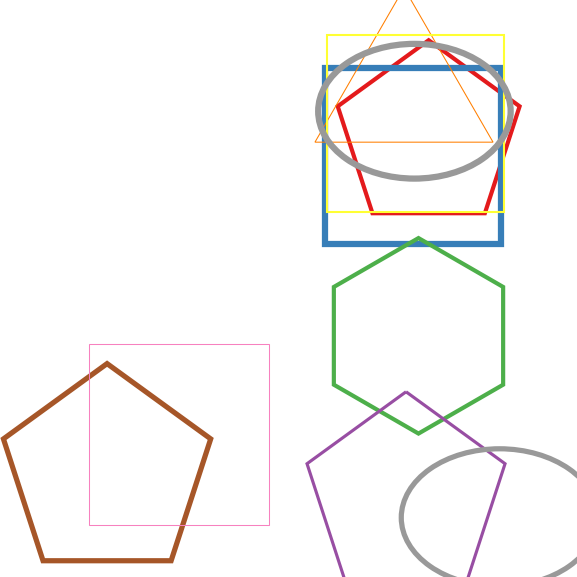[{"shape": "pentagon", "thickness": 2, "radius": 0.83, "center": [0.742, 0.764]}, {"shape": "square", "thickness": 3, "radius": 0.76, "center": [0.716, 0.729]}, {"shape": "hexagon", "thickness": 2, "radius": 0.85, "center": [0.725, 0.418]}, {"shape": "pentagon", "thickness": 1.5, "radius": 0.9, "center": [0.703, 0.14]}, {"shape": "triangle", "thickness": 0.5, "radius": 0.89, "center": [0.7, 0.842]}, {"shape": "square", "thickness": 1, "radius": 0.76, "center": [0.719, 0.786]}, {"shape": "pentagon", "thickness": 2.5, "radius": 0.94, "center": [0.185, 0.181]}, {"shape": "square", "thickness": 0.5, "radius": 0.78, "center": [0.31, 0.246]}, {"shape": "oval", "thickness": 2.5, "radius": 0.85, "center": [0.865, 0.103]}, {"shape": "oval", "thickness": 3, "radius": 0.83, "center": [0.718, 0.807]}]